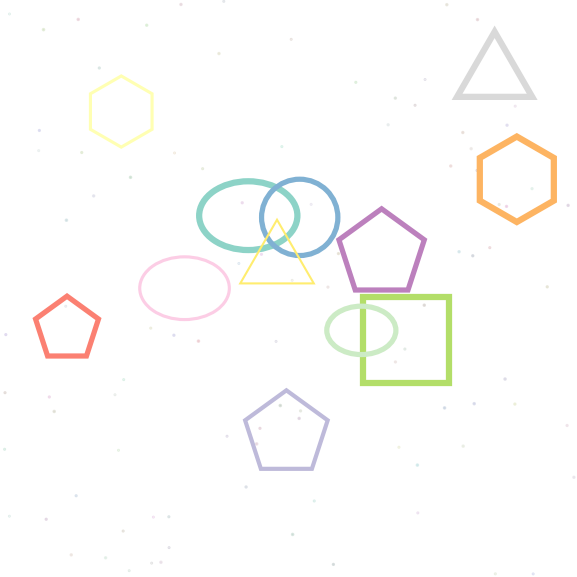[{"shape": "oval", "thickness": 3, "radius": 0.43, "center": [0.43, 0.626]}, {"shape": "hexagon", "thickness": 1.5, "radius": 0.31, "center": [0.21, 0.806]}, {"shape": "pentagon", "thickness": 2, "radius": 0.38, "center": [0.496, 0.248]}, {"shape": "pentagon", "thickness": 2.5, "radius": 0.29, "center": [0.116, 0.429]}, {"shape": "circle", "thickness": 2.5, "radius": 0.33, "center": [0.519, 0.623]}, {"shape": "hexagon", "thickness": 3, "radius": 0.37, "center": [0.895, 0.689]}, {"shape": "square", "thickness": 3, "radius": 0.37, "center": [0.703, 0.41]}, {"shape": "oval", "thickness": 1.5, "radius": 0.39, "center": [0.32, 0.5]}, {"shape": "triangle", "thickness": 3, "radius": 0.38, "center": [0.856, 0.869]}, {"shape": "pentagon", "thickness": 2.5, "radius": 0.39, "center": [0.661, 0.56]}, {"shape": "oval", "thickness": 2.5, "radius": 0.3, "center": [0.626, 0.427]}, {"shape": "triangle", "thickness": 1, "radius": 0.37, "center": [0.48, 0.545]}]